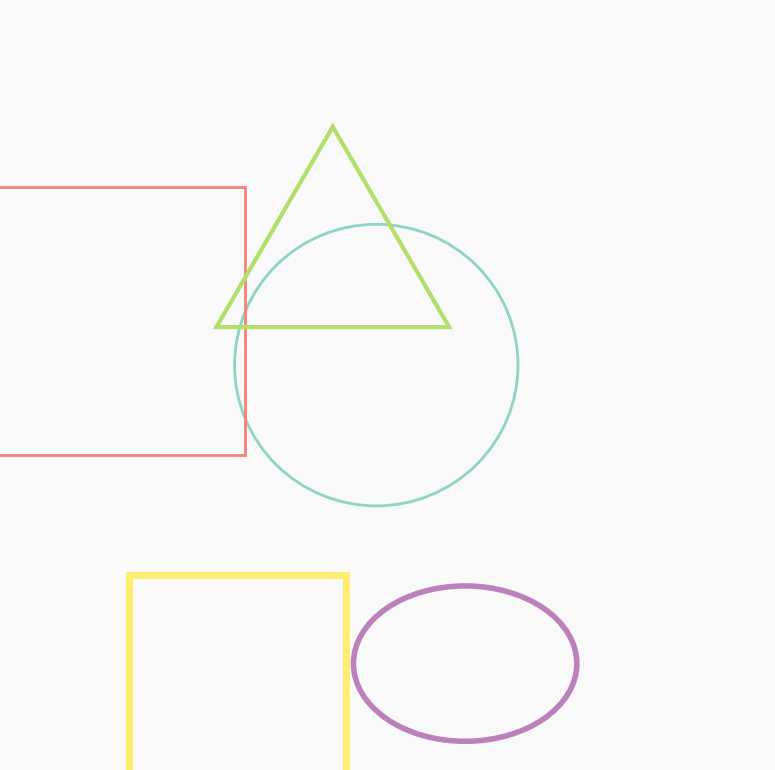[{"shape": "circle", "thickness": 1, "radius": 0.91, "center": [0.486, 0.526]}, {"shape": "square", "thickness": 1, "radius": 0.87, "center": [0.142, 0.583]}, {"shape": "triangle", "thickness": 1.5, "radius": 0.87, "center": [0.429, 0.662]}, {"shape": "oval", "thickness": 2, "radius": 0.72, "center": [0.6, 0.138]}, {"shape": "square", "thickness": 2.5, "radius": 0.7, "center": [0.306, 0.113]}]